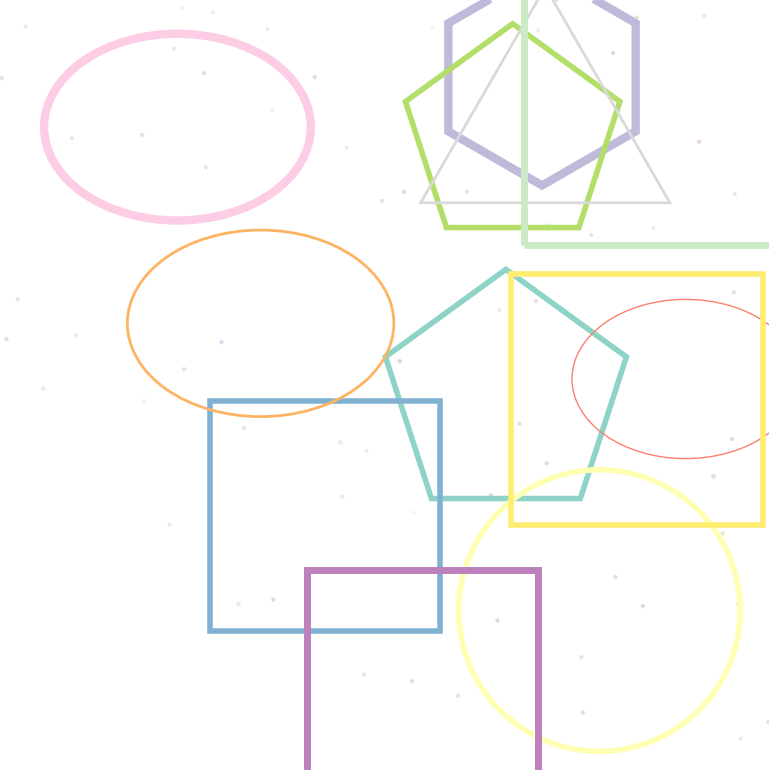[{"shape": "pentagon", "thickness": 2, "radius": 0.82, "center": [0.657, 0.486]}, {"shape": "circle", "thickness": 2, "radius": 0.91, "center": [0.778, 0.207]}, {"shape": "hexagon", "thickness": 3, "radius": 0.7, "center": [0.704, 0.9]}, {"shape": "oval", "thickness": 0.5, "radius": 0.74, "center": [0.89, 0.508]}, {"shape": "square", "thickness": 2, "radius": 0.75, "center": [0.422, 0.33]}, {"shape": "oval", "thickness": 1, "radius": 0.87, "center": [0.338, 0.58]}, {"shape": "pentagon", "thickness": 2, "radius": 0.73, "center": [0.666, 0.823]}, {"shape": "oval", "thickness": 3, "radius": 0.87, "center": [0.23, 0.835]}, {"shape": "triangle", "thickness": 1, "radius": 0.93, "center": [0.708, 0.83]}, {"shape": "square", "thickness": 2.5, "radius": 0.75, "center": [0.549, 0.11]}, {"shape": "square", "thickness": 2.5, "radius": 0.85, "center": [0.851, 0.852]}, {"shape": "square", "thickness": 2, "radius": 0.82, "center": [0.828, 0.481]}]